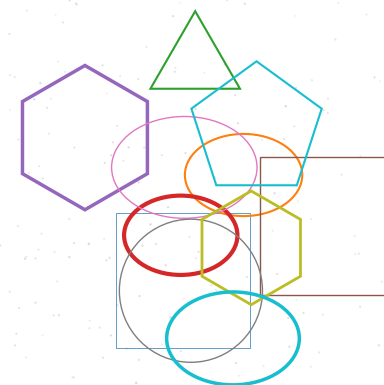[{"shape": "square", "thickness": 0.5, "radius": 0.87, "center": [0.475, 0.271]}, {"shape": "oval", "thickness": 1.5, "radius": 0.76, "center": [0.633, 0.545]}, {"shape": "triangle", "thickness": 1.5, "radius": 0.67, "center": [0.507, 0.837]}, {"shape": "oval", "thickness": 3, "radius": 0.74, "center": [0.469, 0.389]}, {"shape": "hexagon", "thickness": 2.5, "radius": 0.94, "center": [0.221, 0.643]}, {"shape": "square", "thickness": 1, "radius": 0.89, "center": [0.854, 0.414]}, {"shape": "oval", "thickness": 1, "radius": 0.94, "center": [0.479, 0.565]}, {"shape": "circle", "thickness": 1, "radius": 0.93, "center": [0.496, 0.245]}, {"shape": "hexagon", "thickness": 2, "radius": 0.74, "center": [0.653, 0.356]}, {"shape": "pentagon", "thickness": 1.5, "radius": 0.89, "center": [0.666, 0.663]}, {"shape": "oval", "thickness": 2.5, "radius": 0.86, "center": [0.605, 0.121]}]